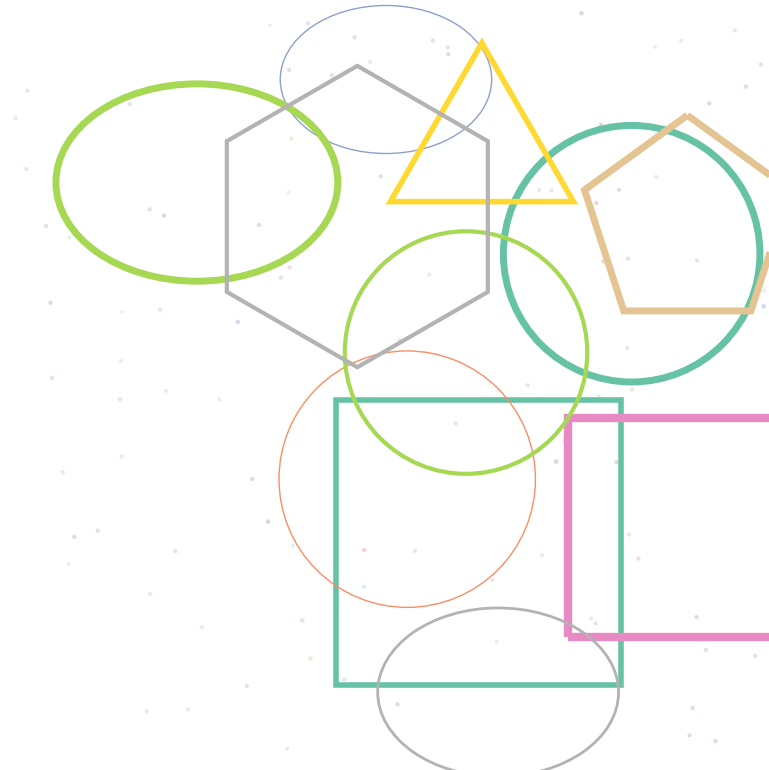[{"shape": "circle", "thickness": 2.5, "radius": 0.83, "center": [0.82, 0.67]}, {"shape": "square", "thickness": 2, "radius": 0.93, "center": [0.621, 0.296]}, {"shape": "circle", "thickness": 0.5, "radius": 0.83, "center": [0.529, 0.378]}, {"shape": "oval", "thickness": 0.5, "radius": 0.69, "center": [0.501, 0.897]}, {"shape": "square", "thickness": 3, "radius": 0.71, "center": [0.881, 0.315]}, {"shape": "oval", "thickness": 2.5, "radius": 0.92, "center": [0.256, 0.763]}, {"shape": "circle", "thickness": 1.5, "radius": 0.79, "center": [0.605, 0.542]}, {"shape": "triangle", "thickness": 2, "radius": 0.69, "center": [0.626, 0.807]}, {"shape": "pentagon", "thickness": 2.5, "radius": 0.7, "center": [0.893, 0.71]}, {"shape": "oval", "thickness": 1, "radius": 0.78, "center": [0.647, 0.101]}, {"shape": "hexagon", "thickness": 1.5, "radius": 0.98, "center": [0.464, 0.719]}]